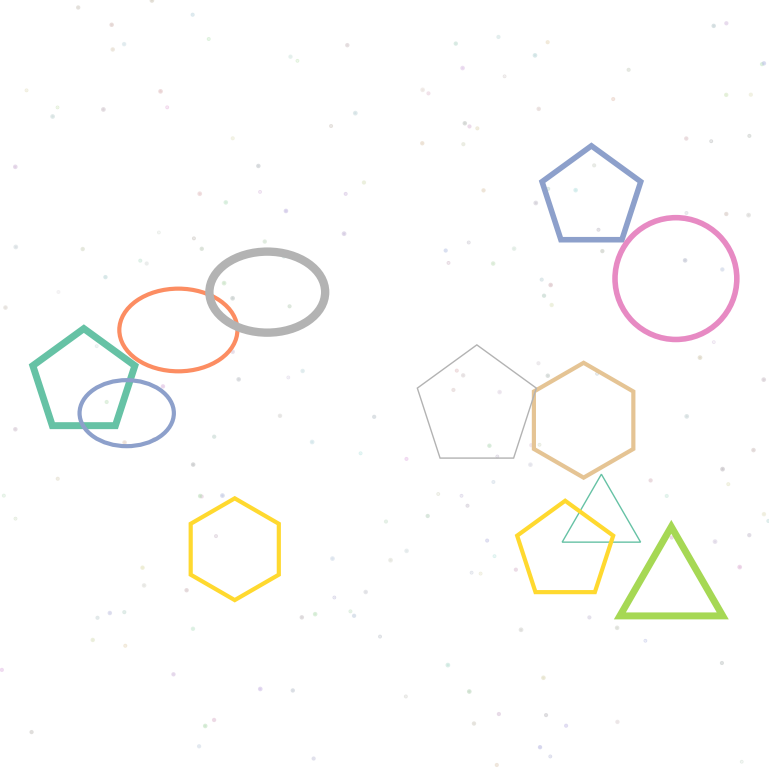[{"shape": "triangle", "thickness": 0.5, "radius": 0.29, "center": [0.781, 0.325]}, {"shape": "pentagon", "thickness": 2.5, "radius": 0.35, "center": [0.109, 0.504]}, {"shape": "oval", "thickness": 1.5, "radius": 0.38, "center": [0.232, 0.571]}, {"shape": "pentagon", "thickness": 2, "radius": 0.34, "center": [0.768, 0.743]}, {"shape": "oval", "thickness": 1.5, "radius": 0.31, "center": [0.165, 0.463]}, {"shape": "circle", "thickness": 2, "radius": 0.4, "center": [0.878, 0.638]}, {"shape": "triangle", "thickness": 2.5, "radius": 0.39, "center": [0.872, 0.239]}, {"shape": "pentagon", "thickness": 1.5, "radius": 0.33, "center": [0.734, 0.284]}, {"shape": "hexagon", "thickness": 1.5, "radius": 0.33, "center": [0.305, 0.287]}, {"shape": "hexagon", "thickness": 1.5, "radius": 0.37, "center": [0.758, 0.454]}, {"shape": "pentagon", "thickness": 0.5, "radius": 0.41, "center": [0.619, 0.471]}, {"shape": "oval", "thickness": 3, "radius": 0.38, "center": [0.347, 0.621]}]